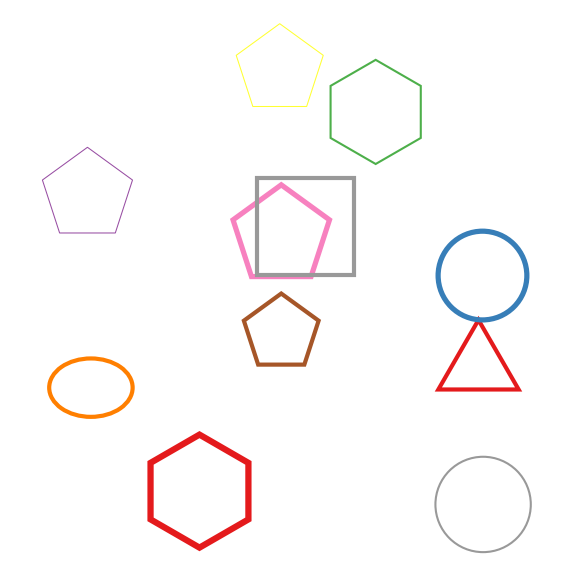[{"shape": "triangle", "thickness": 2, "radius": 0.4, "center": [0.829, 0.365]}, {"shape": "hexagon", "thickness": 3, "radius": 0.49, "center": [0.345, 0.149]}, {"shape": "circle", "thickness": 2.5, "radius": 0.38, "center": [0.835, 0.522]}, {"shape": "hexagon", "thickness": 1, "radius": 0.45, "center": [0.651, 0.805]}, {"shape": "pentagon", "thickness": 0.5, "radius": 0.41, "center": [0.151, 0.662]}, {"shape": "oval", "thickness": 2, "radius": 0.36, "center": [0.157, 0.328]}, {"shape": "pentagon", "thickness": 0.5, "radius": 0.4, "center": [0.484, 0.879]}, {"shape": "pentagon", "thickness": 2, "radius": 0.34, "center": [0.487, 0.423]}, {"shape": "pentagon", "thickness": 2.5, "radius": 0.44, "center": [0.487, 0.591]}, {"shape": "circle", "thickness": 1, "radius": 0.41, "center": [0.837, 0.126]}, {"shape": "square", "thickness": 2, "radius": 0.42, "center": [0.528, 0.607]}]